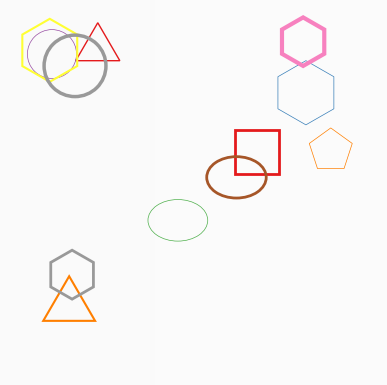[{"shape": "triangle", "thickness": 1, "radius": 0.33, "center": [0.252, 0.875]}, {"shape": "square", "thickness": 2, "radius": 0.29, "center": [0.664, 0.604]}, {"shape": "hexagon", "thickness": 0.5, "radius": 0.42, "center": [0.789, 0.759]}, {"shape": "oval", "thickness": 0.5, "radius": 0.39, "center": [0.459, 0.428]}, {"shape": "circle", "thickness": 0.5, "radius": 0.32, "center": [0.134, 0.86]}, {"shape": "triangle", "thickness": 1.5, "radius": 0.39, "center": [0.178, 0.205]}, {"shape": "pentagon", "thickness": 0.5, "radius": 0.29, "center": [0.854, 0.609]}, {"shape": "hexagon", "thickness": 1.5, "radius": 0.41, "center": [0.128, 0.869]}, {"shape": "oval", "thickness": 2, "radius": 0.38, "center": [0.61, 0.539]}, {"shape": "hexagon", "thickness": 3, "radius": 0.32, "center": [0.782, 0.892]}, {"shape": "circle", "thickness": 2.5, "radius": 0.4, "center": [0.194, 0.829]}, {"shape": "hexagon", "thickness": 2, "radius": 0.32, "center": [0.186, 0.287]}]